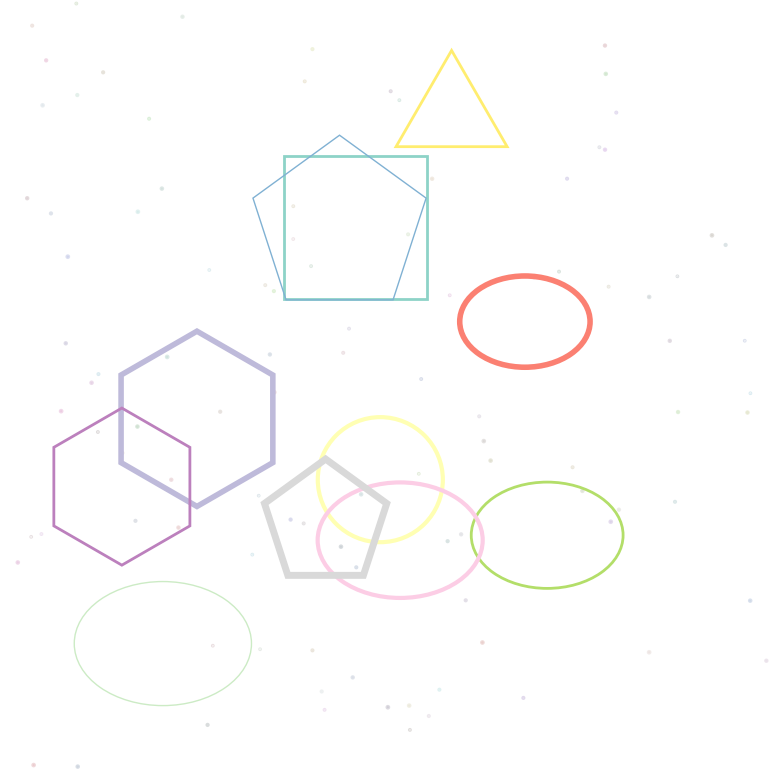[{"shape": "square", "thickness": 1, "radius": 0.47, "center": [0.461, 0.705]}, {"shape": "circle", "thickness": 1.5, "radius": 0.41, "center": [0.494, 0.377]}, {"shape": "hexagon", "thickness": 2, "radius": 0.57, "center": [0.256, 0.456]}, {"shape": "oval", "thickness": 2, "radius": 0.42, "center": [0.682, 0.582]}, {"shape": "pentagon", "thickness": 0.5, "radius": 0.59, "center": [0.441, 0.706]}, {"shape": "oval", "thickness": 1, "radius": 0.49, "center": [0.711, 0.305]}, {"shape": "oval", "thickness": 1.5, "radius": 0.54, "center": [0.52, 0.298]}, {"shape": "pentagon", "thickness": 2.5, "radius": 0.42, "center": [0.423, 0.32]}, {"shape": "hexagon", "thickness": 1, "radius": 0.51, "center": [0.158, 0.368]}, {"shape": "oval", "thickness": 0.5, "radius": 0.58, "center": [0.212, 0.164]}, {"shape": "triangle", "thickness": 1, "radius": 0.42, "center": [0.586, 0.851]}]